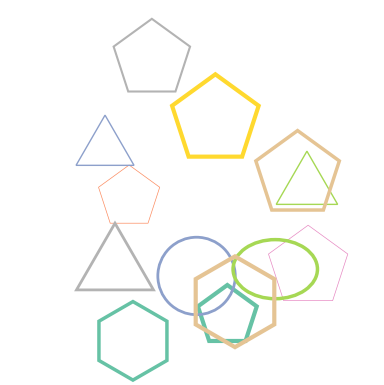[{"shape": "hexagon", "thickness": 2.5, "radius": 0.51, "center": [0.345, 0.115]}, {"shape": "pentagon", "thickness": 3, "radius": 0.4, "center": [0.591, 0.179]}, {"shape": "pentagon", "thickness": 0.5, "radius": 0.42, "center": [0.335, 0.488]}, {"shape": "circle", "thickness": 2, "radius": 0.5, "center": [0.511, 0.283]}, {"shape": "triangle", "thickness": 1, "radius": 0.43, "center": [0.273, 0.614]}, {"shape": "pentagon", "thickness": 0.5, "radius": 0.54, "center": [0.8, 0.307]}, {"shape": "triangle", "thickness": 1, "radius": 0.46, "center": [0.797, 0.515]}, {"shape": "oval", "thickness": 2.5, "radius": 0.55, "center": [0.715, 0.301]}, {"shape": "pentagon", "thickness": 3, "radius": 0.59, "center": [0.559, 0.689]}, {"shape": "hexagon", "thickness": 3, "radius": 0.59, "center": [0.61, 0.216]}, {"shape": "pentagon", "thickness": 2.5, "radius": 0.57, "center": [0.773, 0.547]}, {"shape": "triangle", "thickness": 2, "radius": 0.58, "center": [0.299, 0.305]}, {"shape": "pentagon", "thickness": 1.5, "radius": 0.52, "center": [0.394, 0.847]}]